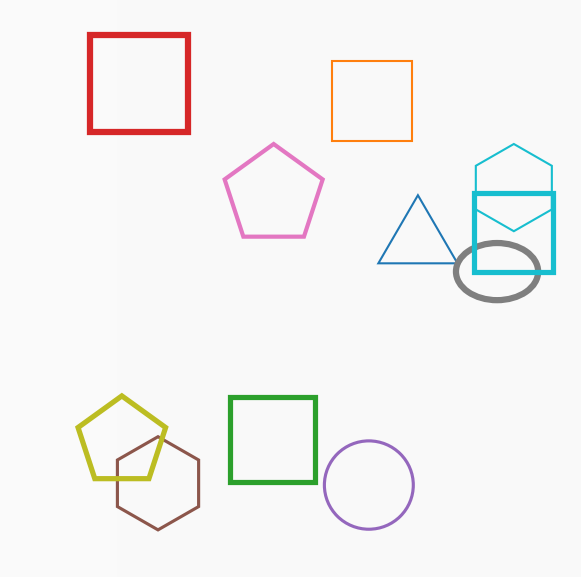[{"shape": "triangle", "thickness": 1, "radius": 0.39, "center": [0.719, 0.582]}, {"shape": "square", "thickness": 1, "radius": 0.35, "center": [0.64, 0.824]}, {"shape": "square", "thickness": 2.5, "radius": 0.36, "center": [0.469, 0.238]}, {"shape": "square", "thickness": 3, "radius": 0.42, "center": [0.24, 0.855]}, {"shape": "circle", "thickness": 1.5, "radius": 0.38, "center": [0.635, 0.159]}, {"shape": "hexagon", "thickness": 1.5, "radius": 0.4, "center": [0.272, 0.162]}, {"shape": "pentagon", "thickness": 2, "radius": 0.44, "center": [0.471, 0.661]}, {"shape": "oval", "thickness": 3, "radius": 0.35, "center": [0.855, 0.529]}, {"shape": "pentagon", "thickness": 2.5, "radius": 0.4, "center": [0.21, 0.234]}, {"shape": "square", "thickness": 2.5, "radius": 0.34, "center": [0.884, 0.597]}, {"shape": "hexagon", "thickness": 1, "radius": 0.38, "center": [0.884, 0.674]}]